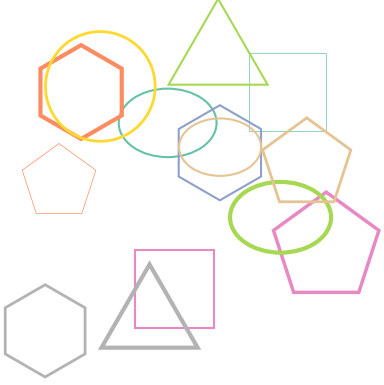[{"shape": "oval", "thickness": 1.5, "radius": 0.64, "center": [0.435, 0.681]}, {"shape": "square", "thickness": 0.5, "radius": 0.5, "center": [0.747, 0.761]}, {"shape": "hexagon", "thickness": 3, "radius": 0.61, "center": [0.211, 0.761]}, {"shape": "pentagon", "thickness": 0.5, "radius": 0.5, "center": [0.153, 0.527]}, {"shape": "hexagon", "thickness": 1.5, "radius": 0.62, "center": [0.571, 0.603]}, {"shape": "square", "thickness": 1.5, "radius": 0.51, "center": [0.453, 0.25]}, {"shape": "pentagon", "thickness": 2.5, "radius": 0.72, "center": [0.847, 0.357]}, {"shape": "triangle", "thickness": 1.5, "radius": 0.74, "center": [0.566, 0.854]}, {"shape": "oval", "thickness": 3, "radius": 0.66, "center": [0.729, 0.436]}, {"shape": "circle", "thickness": 2, "radius": 0.71, "center": [0.261, 0.775]}, {"shape": "pentagon", "thickness": 2, "radius": 0.6, "center": [0.797, 0.573]}, {"shape": "oval", "thickness": 1.5, "radius": 0.53, "center": [0.572, 0.618]}, {"shape": "hexagon", "thickness": 2, "radius": 0.6, "center": [0.117, 0.141]}, {"shape": "triangle", "thickness": 3, "radius": 0.72, "center": [0.388, 0.169]}]